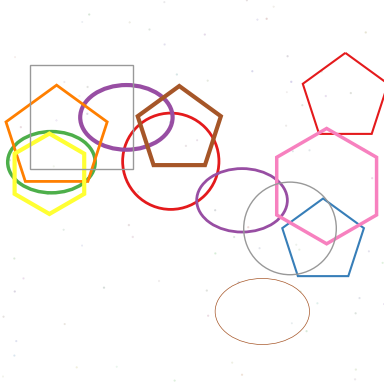[{"shape": "circle", "thickness": 2, "radius": 0.63, "center": [0.444, 0.581]}, {"shape": "pentagon", "thickness": 1.5, "radius": 0.58, "center": [0.897, 0.746]}, {"shape": "pentagon", "thickness": 1.5, "radius": 0.56, "center": [0.839, 0.373]}, {"shape": "oval", "thickness": 2.5, "radius": 0.57, "center": [0.134, 0.579]}, {"shape": "oval", "thickness": 2, "radius": 0.59, "center": [0.629, 0.48]}, {"shape": "oval", "thickness": 3, "radius": 0.6, "center": [0.328, 0.695]}, {"shape": "pentagon", "thickness": 2, "radius": 0.69, "center": [0.147, 0.641]}, {"shape": "hexagon", "thickness": 3, "radius": 0.52, "center": [0.128, 0.549]}, {"shape": "oval", "thickness": 0.5, "radius": 0.61, "center": [0.681, 0.191]}, {"shape": "pentagon", "thickness": 3, "radius": 0.57, "center": [0.466, 0.663]}, {"shape": "hexagon", "thickness": 2.5, "radius": 0.75, "center": [0.848, 0.517]}, {"shape": "square", "thickness": 1, "radius": 0.67, "center": [0.212, 0.696]}, {"shape": "circle", "thickness": 1, "radius": 0.6, "center": [0.753, 0.407]}]